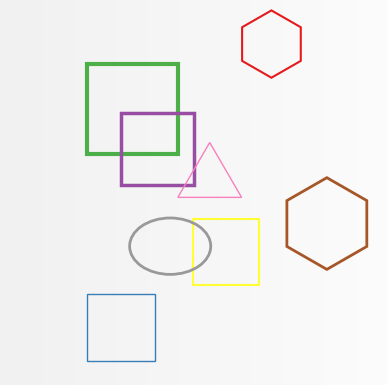[{"shape": "hexagon", "thickness": 1.5, "radius": 0.44, "center": [0.7, 0.886]}, {"shape": "square", "thickness": 1, "radius": 0.44, "center": [0.312, 0.15]}, {"shape": "square", "thickness": 3, "radius": 0.59, "center": [0.342, 0.717]}, {"shape": "square", "thickness": 2.5, "radius": 0.47, "center": [0.406, 0.613]}, {"shape": "square", "thickness": 1.5, "radius": 0.43, "center": [0.582, 0.346]}, {"shape": "hexagon", "thickness": 2, "radius": 0.6, "center": [0.843, 0.419]}, {"shape": "triangle", "thickness": 1, "radius": 0.48, "center": [0.541, 0.535]}, {"shape": "oval", "thickness": 2, "radius": 0.52, "center": [0.439, 0.361]}]